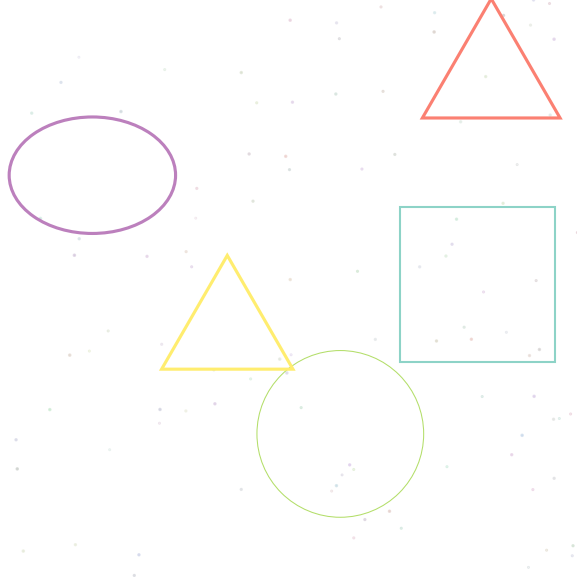[{"shape": "square", "thickness": 1, "radius": 0.67, "center": [0.826, 0.507]}, {"shape": "triangle", "thickness": 1.5, "radius": 0.69, "center": [0.851, 0.864]}, {"shape": "circle", "thickness": 0.5, "radius": 0.72, "center": [0.589, 0.248]}, {"shape": "oval", "thickness": 1.5, "radius": 0.72, "center": [0.16, 0.696]}, {"shape": "triangle", "thickness": 1.5, "radius": 0.66, "center": [0.394, 0.426]}]